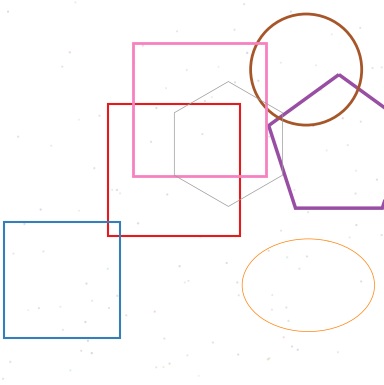[{"shape": "square", "thickness": 1.5, "radius": 0.85, "center": [0.451, 0.558]}, {"shape": "square", "thickness": 1.5, "radius": 0.75, "center": [0.162, 0.272]}, {"shape": "pentagon", "thickness": 2.5, "radius": 0.96, "center": [0.88, 0.615]}, {"shape": "oval", "thickness": 0.5, "radius": 0.86, "center": [0.801, 0.259]}, {"shape": "circle", "thickness": 2, "radius": 0.72, "center": [0.795, 0.819]}, {"shape": "square", "thickness": 2, "radius": 0.86, "center": [0.519, 0.715]}, {"shape": "hexagon", "thickness": 0.5, "radius": 0.81, "center": [0.593, 0.626]}]